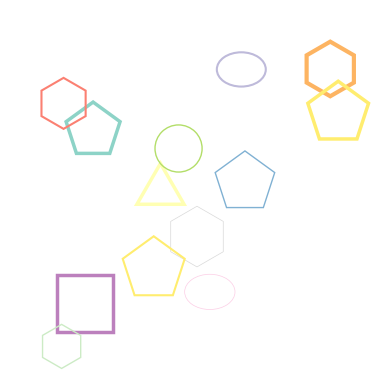[{"shape": "pentagon", "thickness": 2.5, "radius": 0.37, "center": [0.242, 0.661]}, {"shape": "triangle", "thickness": 2.5, "radius": 0.35, "center": [0.417, 0.505]}, {"shape": "oval", "thickness": 1.5, "radius": 0.32, "center": [0.627, 0.82]}, {"shape": "hexagon", "thickness": 1.5, "radius": 0.33, "center": [0.165, 0.732]}, {"shape": "pentagon", "thickness": 1, "radius": 0.41, "center": [0.636, 0.527]}, {"shape": "hexagon", "thickness": 3, "radius": 0.35, "center": [0.858, 0.821]}, {"shape": "circle", "thickness": 1, "radius": 0.31, "center": [0.464, 0.614]}, {"shape": "oval", "thickness": 0.5, "radius": 0.33, "center": [0.545, 0.242]}, {"shape": "hexagon", "thickness": 0.5, "radius": 0.39, "center": [0.512, 0.386]}, {"shape": "square", "thickness": 2.5, "radius": 0.37, "center": [0.221, 0.212]}, {"shape": "hexagon", "thickness": 1, "radius": 0.29, "center": [0.16, 0.1]}, {"shape": "pentagon", "thickness": 2.5, "radius": 0.41, "center": [0.878, 0.706]}, {"shape": "pentagon", "thickness": 1.5, "radius": 0.42, "center": [0.399, 0.302]}]